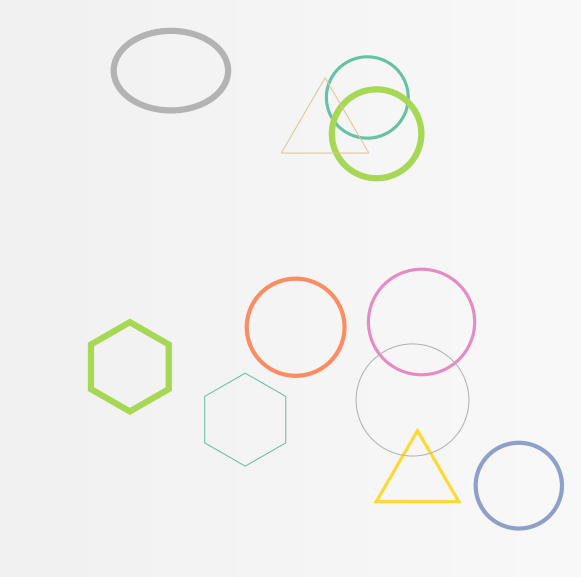[{"shape": "hexagon", "thickness": 0.5, "radius": 0.4, "center": [0.422, 0.272]}, {"shape": "circle", "thickness": 1.5, "radius": 0.35, "center": [0.632, 0.83]}, {"shape": "circle", "thickness": 2, "radius": 0.42, "center": [0.509, 0.433]}, {"shape": "circle", "thickness": 2, "radius": 0.37, "center": [0.893, 0.158]}, {"shape": "circle", "thickness": 1.5, "radius": 0.46, "center": [0.725, 0.442]}, {"shape": "circle", "thickness": 3, "radius": 0.38, "center": [0.648, 0.767]}, {"shape": "hexagon", "thickness": 3, "radius": 0.39, "center": [0.223, 0.364]}, {"shape": "triangle", "thickness": 1.5, "radius": 0.41, "center": [0.718, 0.171]}, {"shape": "triangle", "thickness": 0.5, "radius": 0.43, "center": [0.559, 0.778]}, {"shape": "oval", "thickness": 3, "radius": 0.49, "center": [0.294, 0.877]}, {"shape": "circle", "thickness": 0.5, "radius": 0.49, "center": [0.71, 0.307]}]